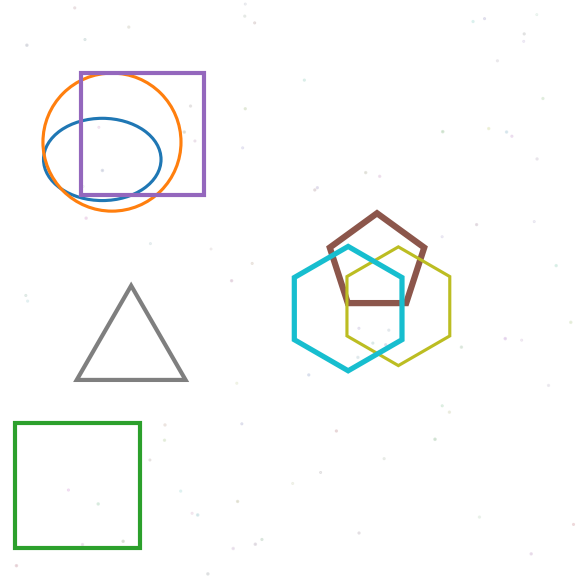[{"shape": "oval", "thickness": 1.5, "radius": 0.51, "center": [0.177, 0.723]}, {"shape": "circle", "thickness": 1.5, "radius": 0.6, "center": [0.194, 0.753]}, {"shape": "square", "thickness": 2, "radius": 0.54, "center": [0.135, 0.159]}, {"shape": "square", "thickness": 2, "radius": 0.53, "center": [0.247, 0.767]}, {"shape": "pentagon", "thickness": 3, "radius": 0.43, "center": [0.653, 0.544]}, {"shape": "triangle", "thickness": 2, "radius": 0.54, "center": [0.227, 0.396]}, {"shape": "hexagon", "thickness": 1.5, "radius": 0.51, "center": [0.69, 0.469]}, {"shape": "hexagon", "thickness": 2.5, "radius": 0.54, "center": [0.603, 0.465]}]